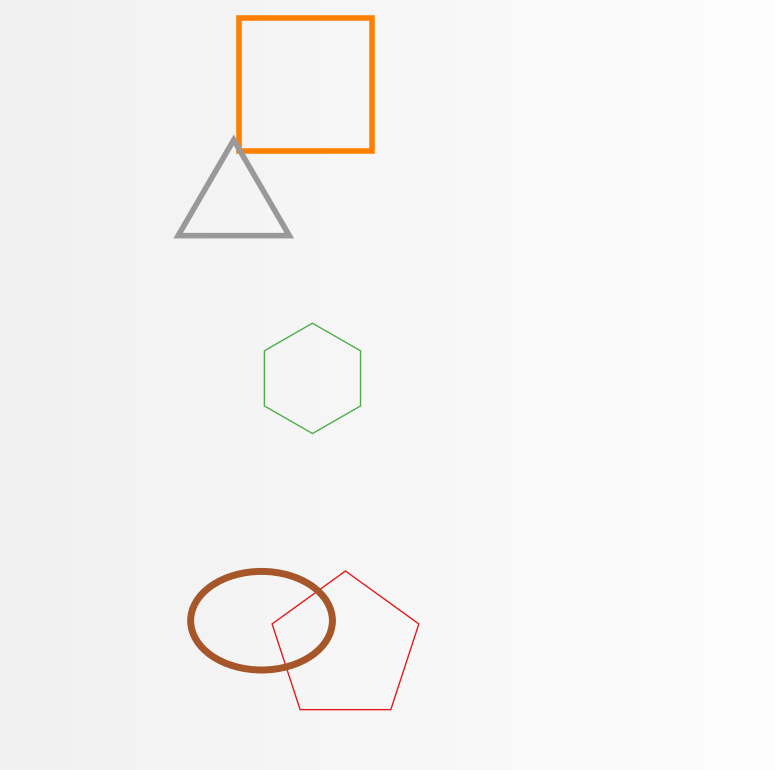[{"shape": "pentagon", "thickness": 0.5, "radius": 0.5, "center": [0.446, 0.159]}, {"shape": "hexagon", "thickness": 0.5, "radius": 0.36, "center": [0.403, 0.509]}, {"shape": "square", "thickness": 2, "radius": 0.43, "center": [0.394, 0.89]}, {"shape": "oval", "thickness": 2.5, "radius": 0.46, "center": [0.337, 0.194]}, {"shape": "triangle", "thickness": 2, "radius": 0.41, "center": [0.302, 0.735]}]